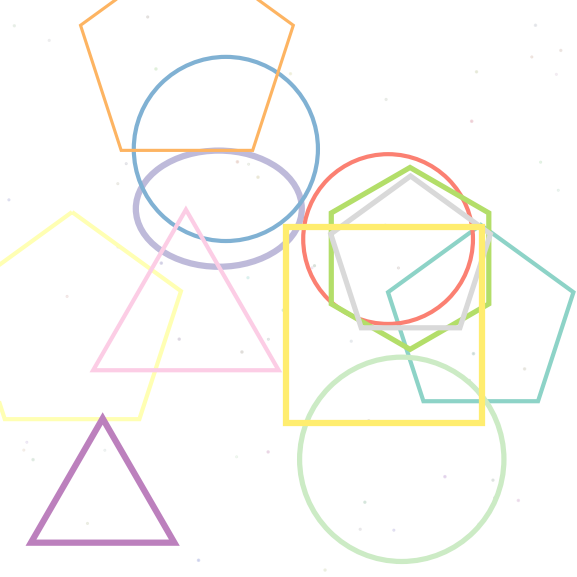[{"shape": "pentagon", "thickness": 2, "radius": 0.84, "center": [0.832, 0.441]}, {"shape": "pentagon", "thickness": 2, "radius": 0.99, "center": [0.125, 0.434]}, {"shape": "oval", "thickness": 3, "radius": 0.72, "center": [0.379, 0.638]}, {"shape": "circle", "thickness": 2, "radius": 0.73, "center": [0.672, 0.585]}, {"shape": "circle", "thickness": 2, "radius": 0.8, "center": [0.391, 0.741]}, {"shape": "pentagon", "thickness": 1.5, "radius": 0.97, "center": [0.324, 0.895]}, {"shape": "hexagon", "thickness": 2.5, "radius": 0.79, "center": [0.71, 0.552]}, {"shape": "triangle", "thickness": 2, "radius": 0.93, "center": [0.322, 0.451]}, {"shape": "pentagon", "thickness": 2.5, "radius": 0.73, "center": [0.711, 0.549]}, {"shape": "triangle", "thickness": 3, "radius": 0.72, "center": [0.178, 0.131]}, {"shape": "circle", "thickness": 2.5, "radius": 0.88, "center": [0.696, 0.204]}, {"shape": "square", "thickness": 3, "radius": 0.85, "center": [0.665, 0.436]}]